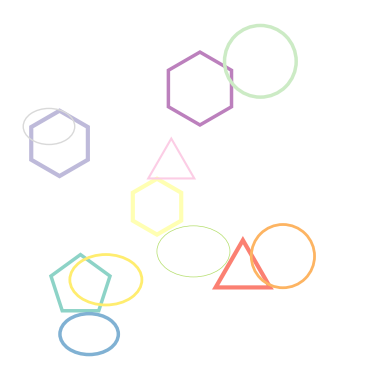[{"shape": "pentagon", "thickness": 2.5, "radius": 0.4, "center": [0.209, 0.258]}, {"shape": "hexagon", "thickness": 3, "radius": 0.36, "center": [0.408, 0.463]}, {"shape": "hexagon", "thickness": 3, "radius": 0.42, "center": [0.155, 0.628]}, {"shape": "triangle", "thickness": 3, "radius": 0.41, "center": [0.631, 0.294]}, {"shape": "oval", "thickness": 2.5, "radius": 0.38, "center": [0.232, 0.132]}, {"shape": "circle", "thickness": 2, "radius": 0.41, "center": [0.735, 0.335]}, {"shape": "oval", "thickness": 0.5, "radius": 0.47, "center": [0.502, 0.347]}, {"shape": "triangle", "thickness": 1.5, "radius": 0.35, "center": [0.445, 0.571]}, {"shape": "oval", "thickness": 1, "radius": 0.33, "center": [0.127, 0.672]}, {"shape": "hexagon", "thickness": 2.5, "radius": 0.47, "center": [0.519, 0.77]}, {"shape": "circle", "thickness": 2.5, "radius": 0.47, "center": [0.676, 0.841]}, {"shape": "oval", "thickness": 2, "radius": 0.47, "center": [0.275, 0.273]}]